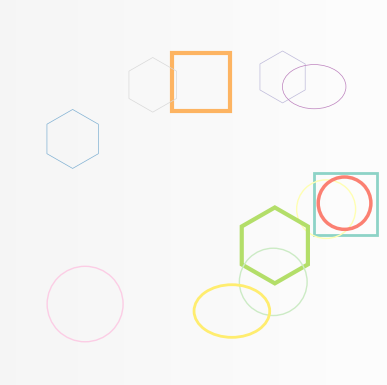[{"shape": "square", "thickness": 2, "radius": 0.41, "center": [0.892, 0.47]}, {"shape": "circle", "thickness": 1, "radius": 0.38, "center": [0.842, 0.457]}, {"shape": "hexagon", "thickness": 0.5, "radius": 0.34, "center": [0.729, 0.8]}, {"shape": "circle", "thickness": 2.5, "radius": 0.34, "center": [0.889, 0.472]}, {"shape": "hexagon", "thickness": 0.5, "radius": 0.38, "center": [0.187, 0.639]}, {"shape": "square", "thickness": 3, "radius": 0.38, "center": [0.518, 0.787]}, {"shape": "hexagon", "thickness": 3, "radius": 0.49, "center": [0.709, 0.363]}, {"shape": "circle", "thickness": 1, "radius": 0.49, "center": [0.22, 0.21]}, {"shape": "hexagon", "thickness": 0.5, "radius": 0.35, "center": [0.394, 0.78]}, {"shape": "oval", "thickness": 0.5, "radius": 0.41, "center": [0.811, 0.775]}, {"shape": "circle", "thickness": 1, "radius": 0.44, "center": [0.705, 0.268]}, {"shape": "oval", "thickness": 2, "radius": 0.49, "center": [0.598, 0.192]}]